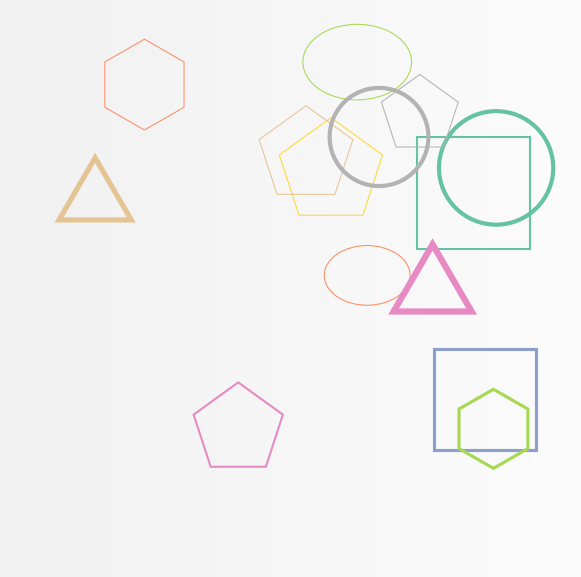[{"shape": "circle", "thickness": 2, "radius": 0.49, "center": [0.854, 0.708]}, {"shape": "square", "thickness": 1, "radius": 0.48, "center": [0.815, 0.665]}, {"shape": "hexagon", "thickness": 0.5, "radius": 0.39, "center": [0.249, 0.853]}, {"shape": "oval", "thickness": 0.5, "radius": 0.37, "center": [0.632, 0.522]}, {"shape": "square", "thickness": 1.5, "radius": 0.44, "center": [0.834, 0.307]}, {"shape": "triangle", "thickness": 3, "radius": 0.39, "center": [0.744, 0.498]}, {"shape": "pentagon", "thickness": 1, "radius": 0.4, "center": [0.41, 0.256]}, {"shape": "oval", "thickness": 0.5, "radius": 0.47, "center": [0.615, 0.892]}, {"shape": "hexagon", "thickness": 1.5, "radius": 0.34, "center": [0.849, 0.257]}, {"shape": "pentagon", "thickness": 0.5, "radius": 0.47, "center": [0.569, 0.702]}, {"shape": "pentagon", "thickness": 0.5, "radius": 0.42, "center": [0.526, 0.731]}, {"shape": "triangle", "thickness": 2.5, "radius": 0.36, "center": [0.164, 0.654]}, {"shape": "pentagon", "thickness": 0.5, "radius": 0.35, "center": [0.722, 0.801]}, {"shape": "circle", "thickness": 2, "radius": 0.42, "center": [0.652, 0.762]}]